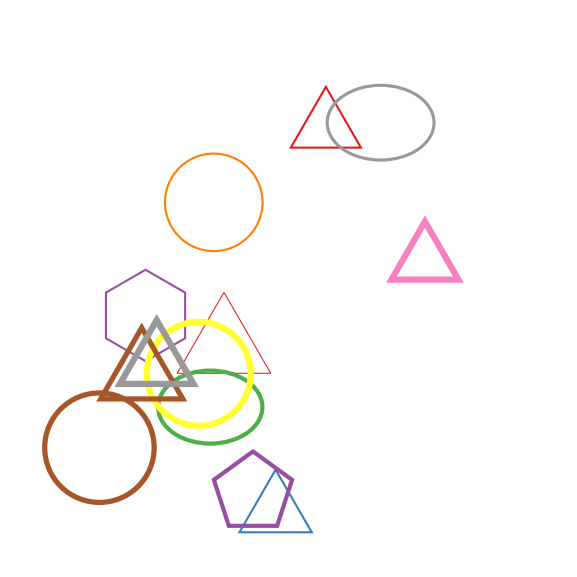[{"shape": "triangle", "thickness": 1, "radius": 0.35, "center": [0.564, 0.779]}, {"shape": "triangle", "thickness": 0.5, "radius": 0.47, "center": [0.388, 0.399]}, {"shape": "triangle", "thickness": 1, "radius": 0.36, "center": [0.477, 0.114]}, {"shape": "oval", "thickness": 2, "radius": 0.45, "center": [0.364, 0.294]}, {"shape": "pentagon", "thickness": 2, "radius": 0.36, "center": [0.438, 0.146]}, {"shape": "hexagon", "thickness": 1, "radius": 0.4, "center": [0.252, 0.453]}, {"shape": "circle", "thickness": 1, "radius": 0.42, "center": [0.37, 0.649]}, {"shape": "circle", "thickness": 3, "radius": 0.45, "center": [0.344, 0.352]}, {"shape": "circle", "thickness": 2.5, "radius": 0.47, "center": [0.172, 0.224]}, {"shape": "triangle", "thickness": 2.5, "radius": 0.41, "center": [0.245, 0.349]}, {"shape": "triangle", "thickness": 3, "radius": 0.34, "center": [0.736, 0.548]}, {"shape": "oval", "thickness": 1.5, "radius": 0.46, "center": [0.659, 0.787]}, {"shape": "triangle", "thickness": 3, "radius": 0.37, "center": [0.271, 0.371]}]